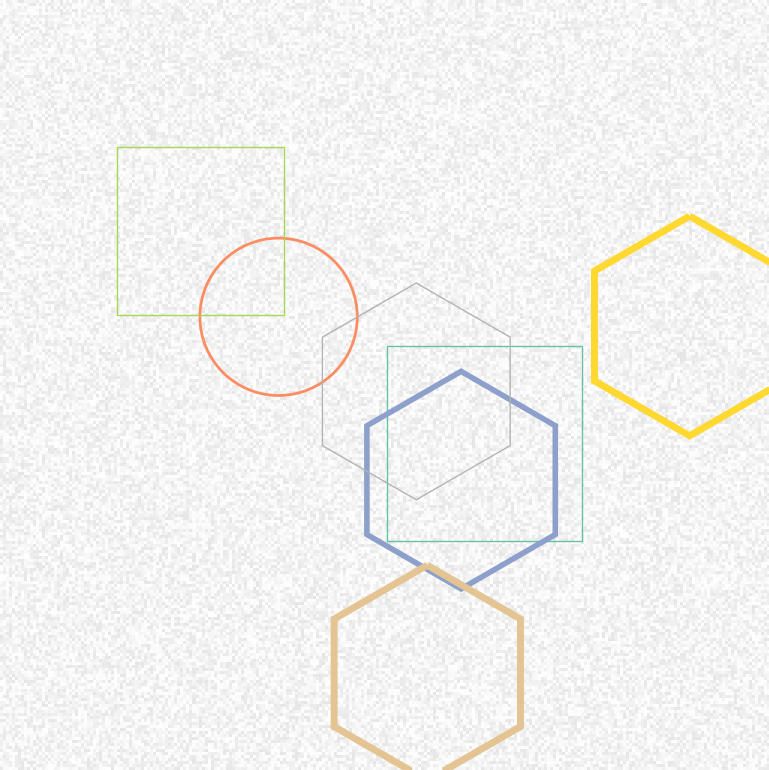[{"shape": "square", "thickness": 0.5, "radius": 0.64, "center": [0.629, 0.424]}, {"shape": "circle", "thickness": 1, "radius": 0.51, "center": [0.362, 0.589]}, {"shape": "hexagon", "thickness": 2, "radius": 0.71, "center": [0.599, 0.376]}, {"shape": "square", "thickness": 0.5, "radius": 0.54, "center": [0.26, 0.7]}, {"shape": "hexagon", "thickness": 2.5, "radius": 0.71, "center": [0.896, 0.577]}, {"shape": "hexagon", "thickness": 2.5, "radius": 0.7, "center": [0.555, 0.126]}, {"shape": "hexagon", "thickness": 0.5, "radius": 0.7, "center": [0.541, 0.492]}]